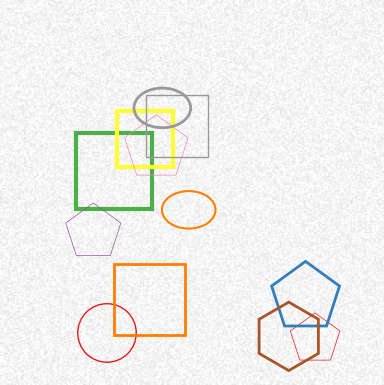[{"shape": "circle", "thickness": 1, "radius": 0.38, "center": [0.278, 0.135]}, {"shape": "pentagon", "thickness": 0.5, "radius": 0.34, "center": [0.819, 0.119]}, {"shape": "pentagon", "thickness": 2, "radius": 0.46, "center": [0.794, 0.228]}, {"shape": "square", "thickness": 3, "radius": 0.49, "center": [0.297, 0.555]}, {"shape": "pentagon", "thickness": 0.5, "radius": 0.38, "center": [0.242, 0.397]}, {"shape": "square", "thickness": 2, "radius": 0.46, "center": [0.388, 0.221]}, {"shape": "oval", "thickness": 1.5, "radius": 0.35, "center": [0.49, 0.455]}, {"shape": "square", "thickness": 3, "radius": 0.36, "center": [0.376, 0.64]}, {"shape": "hexagon", "thickness": 2, "radius": 0.44, "center": [0.75, 0.126]}, {"shape": "pentagon", "thickness": 0.5, "radius": 0.43, "center": [0.406, 0.615]}, {"shape": "oval", "thickness": 2, "radius": 0.37, "center": [0.422, 0.72]}, {"shape": "square", "thickness": 1, "radius": 0.41, "center": [0.46, 0.673]}]